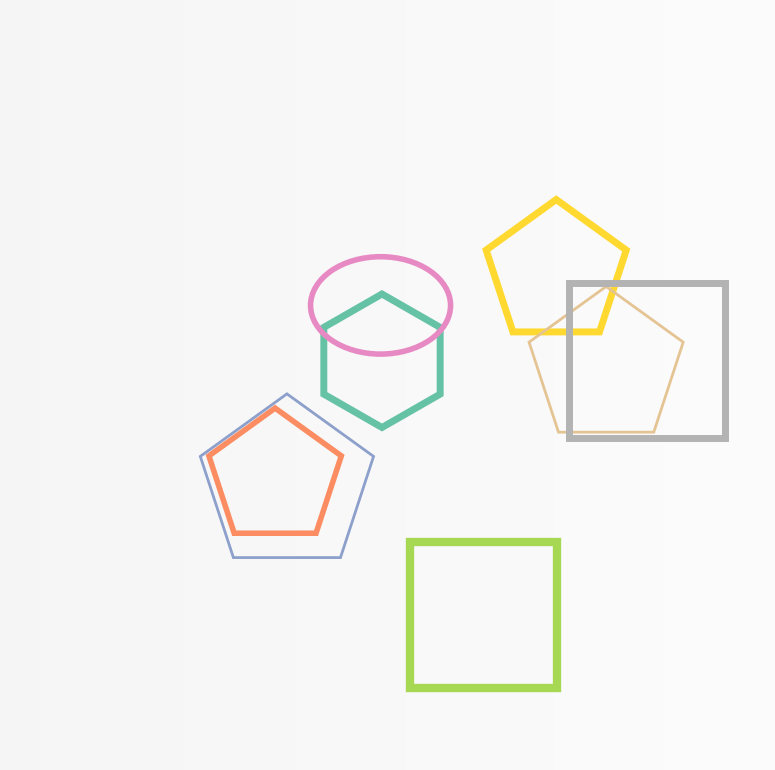[{"shape": "hexagon", "thickness": 2.5, "radius": 0.43, "center": [0.493, 0.531]}, {"shape": "pentagon", "thickness": 2, "radius": 0.45, "center": [0.355, 0.38]}, {"shape": "pentagon", "thickness": 1, "radius": 0.59, "center": [0.37, 0.371]}, {"shape": "oval", "thickness": 2, "radius": 0.45, "center": [0.491, 0.603]}, {"shape": "square", "thickness": 3, "radius": 0.47, "center": [0.623, 0.201]}, {"shape": "pentagon", "thickness": 2.5, "radius": 0.48, "center": [0.718, 0.646]}, {"shape": "pentagon", "thickness": 1, "radius": 0.52, "center": [0.782, 0.523]}, {"shape": "square", "thickness": 2.5, "radius": 0.5, "center": [0.835, 0.531]}]